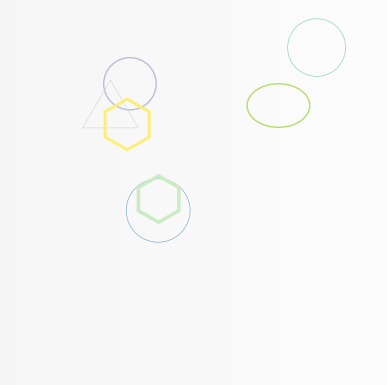[{"shape": "circle", "thickness": 0.5, "radius": 0.37, "center": [0.817, 0.877]}, {"shape": "circle", "thickness": 1, "radius": 0.34, "center": [0.335, 0.782]}, {"shape": "circle", "thickness": 0.5, "radius": 0.41, "center": [0.408, 0.453]}, {"shape": "oval", "thickness": 1, "radius": 0.4, "center": [0.719, 0.726]}, {"shape": "triangle", "thickness": 0.5, "radius": 0.41, "center": [0.285, 0.709]}, {"shape": "hexagon", "thickness": 2.5, "radius": 0.3, "center": [0.409, 0.483]}, {"shape": "hexagon", "thickness": 2, "radius": 0.33, "center": [0.328, 0.677]}]